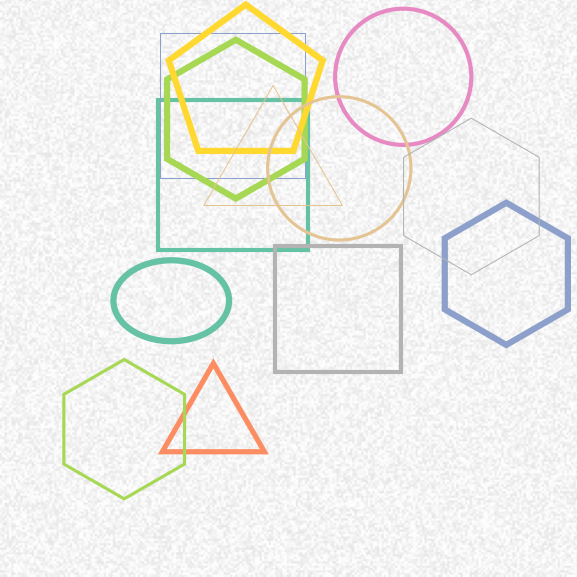[{"shape": "square", "thickness": 2, "radius": 0.65, "center": [0.403, 0.697]}, {"shape": "oval", "thickness": 3, "radius": 0.5, "center": [0.297, 0.478]}, {"shape": "triangle", "thickness": 2.5, "radius": 0.51, "center": [0.369, 0.268]}, {"shape": "hexagon", "thickness": 3, "radius": 0.62, "center": [0.877, 0.525]}, {"shape": "square", "thickness": 0.5, "radius": 0.63, "center": [0.402, 0.817]}, {"shape": "circle", "thickness": 2, "radius": 0.59, "center": [0.698, 0.866]}, {"shape": "hexagon", "thickness": 3, "radius": 0.69, "center": [0.408, 0.793]}, {"shape": "hexagon", "thickness": 1.5, "radius": 0.6, "center": [0.215, 0.256]}, {"shape": "pentagon", "thickness": 3, "radius": 0.7, "center": [0.426, 0.851]}, {"shape": "triangle", "thickness": 0.5, "radius": 0.69, "center": [0.473, 0.713]}, {"shape": "circle", "thickness": 1.5, "radius": 0.62, "center": [0.588, 0.708]}, {"shape": "square", "thickness": 2, "radius": 0.55, "center": [0.585, 0.464]}, {"shape": "hexagon", "thickness": 0.5, "radius": 0.68, "center": [0.816, 0.659]}]